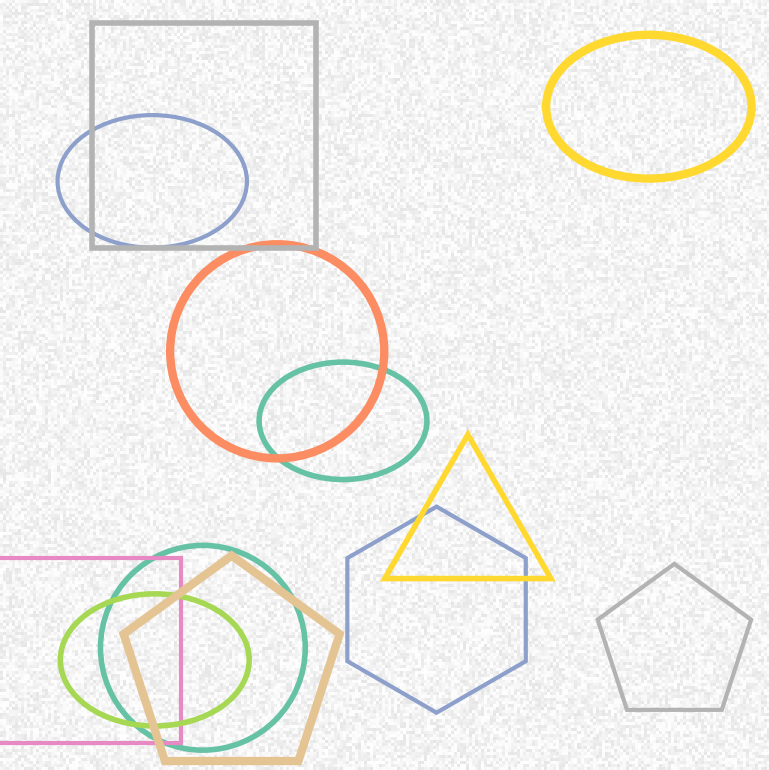[{"shape": "circle", "thickness": 2, "radius": 0.66, "center": [0.263, 0.159]}, {"shape": "oval", "thickness": 2, "radius": 0.54, "center": [0.445, 0.453]}, {"shape": "circle", "thickness": 3, "radius": 0.7, "center": [0.36, 0.544]}, {"shape": "oval", "thickness": 1.5, "radius": 0.61, "center": [0.198, 0.764]}, {"shape": "hexagon", "thickness": 1.5, "radius": 0.67, "center": [0.567, 0.208]}, {"shape": "square", "thickness": 1.5, "radius": 0.6, "center": [0.115, 0.155]}, {"shape": "oval", "thickness": 2, "radius": 0.61, "center": [0.201, 0.143]}, {"shape": "oval", "thickness": 3, "radius": 0.67, "center": [0.843, 0.861]}, {"shape": "triangle", "thickness": 2, "radius": 0.62, "center": [0.608, 0.311]}, {"shape": "pentagon", "thickness": 3, "radius": 0.74, "center": [0.301, 0.131]}, {"shape": "pentagon", "thickness": 1.5, "radius": 0.52, "center": [0.876, 0.163]}, {"shape": "square", "thickness": 2, "radius": 0.73, "center": [0.265, 0.824]}]